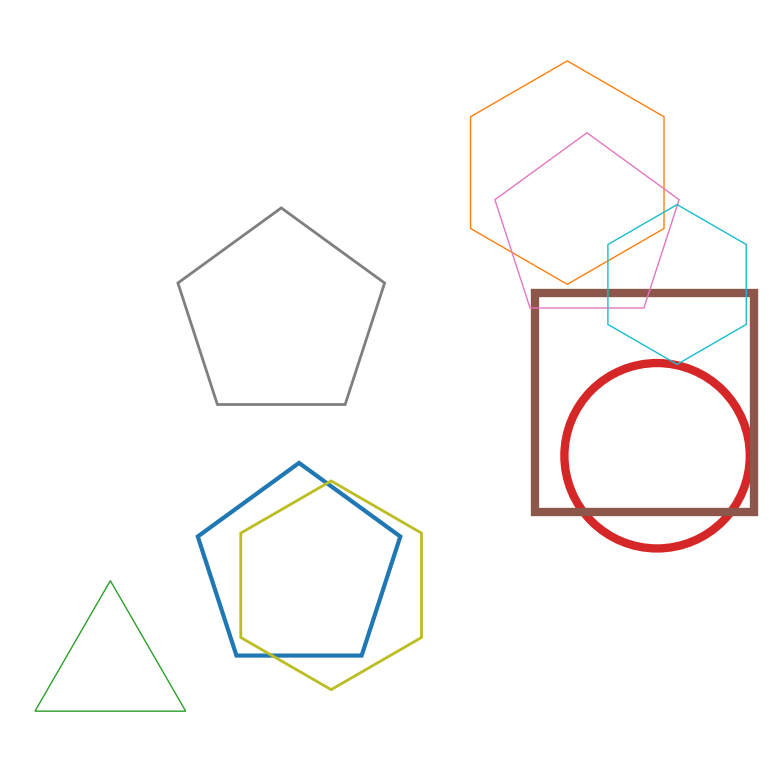[{"shape": "pentagon", "thickness": 1.5, "radius": 0.69, "center": [0.388, 0.261]}, {"shape": "hexagon", "thickness": 0.5, "radius": 0.73, "center": [0.737, 0.776]}, {"shape": "triangle", "thickness": 0.5, "radius": 0.57, "center": [0.143, 0.133]}, {"shape": "circle", "thickness": 3, "radius": 0.6, "center": [0.853, 0.408]}, {"shape": "square", "thickness": 3, "radius": 0.71, "center": [0.837, 0.478]}, {"shape": "pentagon", "thickness": 0.5, "radius": 0.63, "center": [0.762, 0.702]}, {"shape": "pentagon", "thickness": 1, "radius": 0.71, "center": [0.365, 0.589]}, {"shape": "hexagon", "thickness": 1, "radius": 0.68, "center": [0.43, 0.24]}, {"shape": "hexagon", "thickness": 0.5, "radius": 0.52, "center": [0.879, 0.631]}]